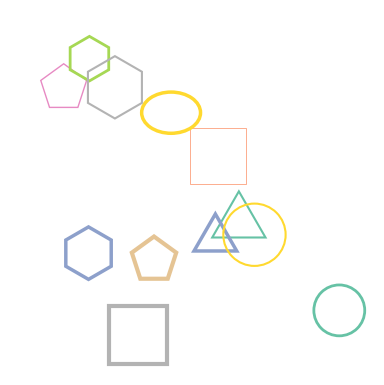[{"shape": "triangle", "thickness": 1.5, "radius": 0.4, "center": [0.62, 0.423]}, {"shape": "circle", "thickness": 2, "radius": 0.33, "center": [0.881, 0.194]}, {"shape": "square", "thickness": 0.5, "radius": 0.36, "center": [0.566, 0.595]}, {"shape": "triangle", "thickness": 2.5, "radius": 0.32, "center": [0.559, 0.38]}, {"shape": "hexagon", "thickness": 2.5, "radius": 0.34, "center": [0.23, 0.342]}, {"shape": "pentagon", "thickness": 1, "radius": 0.31, "center": [0.165, 0.772]}, {"shape": "hexagon", "thickness": 2, "radius": 0.29, "center": [0.232, 0.848]}, {"shape": "circle", "thickness": 1.5, "radius": 0.4, "center": [0.661, 0.39]}, {"shape": "oval", "thickness": 2.5, "radius": 0.38, "center": [0.444, 0.707]}, {"shape": "pentagon", "thickness": 3, "radius": 0.3, "center": [0.4, 0.325]}, {"shape": "square", "thickness": 3, "radius": 0.38, "center": [0.359, 0.129]}, {"shape": "hexagon", "thickness": 1.5, "radius": 0.4, "center": [0.298, 0.773]}]